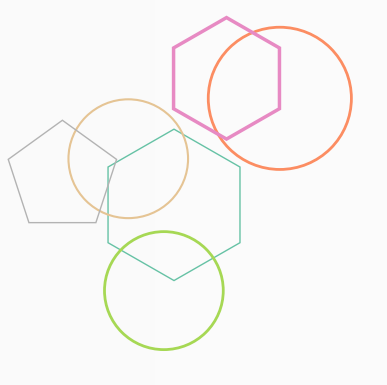[{"shape": "hexagon", "thickness": 1, "radius": 0.98, "center": [0.449, 0.468]}, {"shape": "circle", "thickness": 2, "radius": 0.92, "center": [0.722, 0.745]}, {"shape": "hexagon", "thickness": 2.5, "radius": 0.79, "center": [0.585, 0.797]}, {"shape": "circle", "thickness": 2, "radius": 0.77, "center": [0.423, 0.245]}, {"shape": "circle", "thickness": 1.5, "radius": 0.77, "center": [0.331, 0.588]}, {"shape": "pentagon", "thickness": 1, "radius": 0.73, "center": [0.161, 0.541]}]